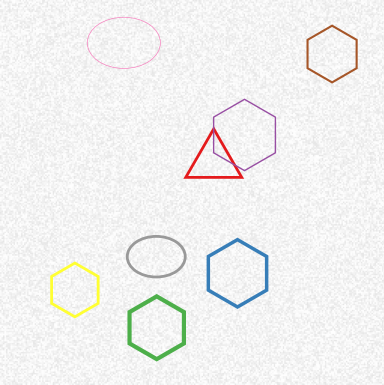[{"shape": "triangle", "thickness": 2, "radius": 0.42, "center": [0.555, 0.581]}, {"shape": "hexagon", "thickness": 2.5, "radius": 0.44, "center": [0.617, 0.29]}, {"shape": "hexagon", "thickness": 3, "radius": 0.41, "center": [0.407, 0.149]}, {"shape": "hexagon", "thickness": 1, "radius": 0.46, "center": [0.635, 0.649]}, {"shape": "hexagon", "thickness": 2, "radius": 0.35, "center": [0.194, 0.247]}, {"shape": "hexagon", "thickness": 1.5, "radius": 0.37, "center": [0.863, 0.86]}, {"shape": "oval", "thickness": 0.5, "radius": 0.47, "center": [0.322, 0.889]}, {"shape": "oval", "thickness": 2, "radius": 0.38, "center": [0.406, 0.333]}]